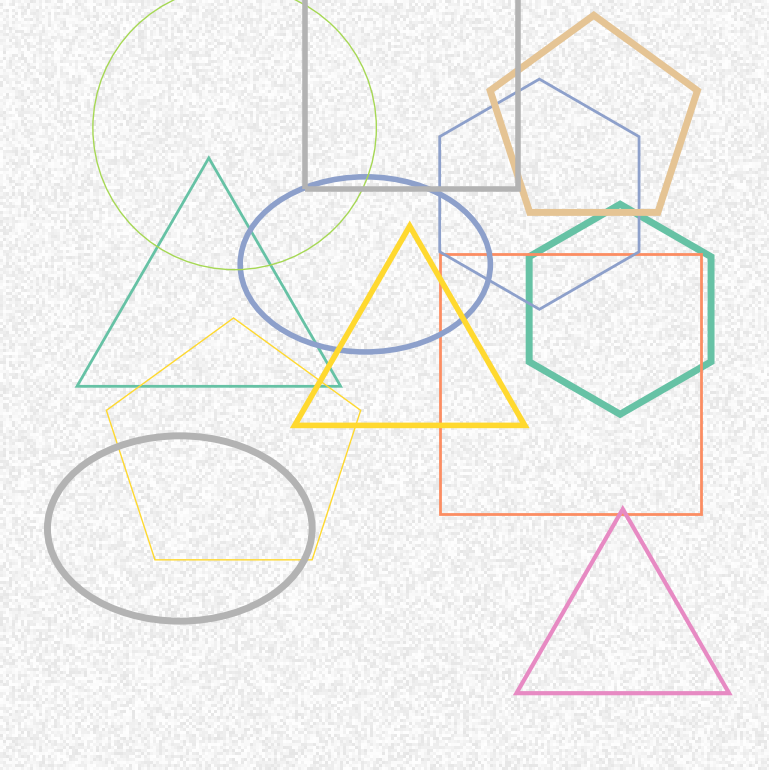[{"shape": "triangle", "thickness": 1, "radius": 0.99, "center": [0.271, 0.597]}, {"shape": "hexagon", "thickness": 2.5, "radius": 0.68, "center": [0.805, 0.598]}, {"shape": "square", "thickness": 1, "radius": 0.85, "center": [0.741, 0.501]}, {"shape": "oval", "thickness": 2, "radius": 0.81, "center": [0.474, 0.657]}, {"shape": "hexagon", "thickness": 1, "radius": 0.75, "center": [0.7, 0.748]}, {"shape": "triangle", "thickness": 1.5, "radius": 0.8, "center": [0.809, 0.179]}, {"shape": "circle", "thickness": 0.5, "radius": 0.92, "center": [0.305, 0.834]}, {"shape": "pentagon", "thickness": 0.5, "radius": 0.87, "center": [0.303, 0.413]}, {"shape": "triangle", "thickness": 2, "radius": 0.86, "center": [0.532, 0.534]}, {"shape": "pentagon", "thickness": 2.5, "radius": 0.71, "center": [0.771, 0.839]}, {"shape": "square", "thickness": 2, "radius": 0.69, "center": [0.534, 0.893]}, {"shape": "oval", "thickness": 2.5, "radius": 0.86, "center": [0.234, 0.314]}]